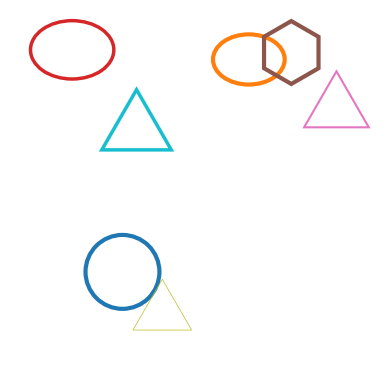[{"shape": "circle", "thickness": 3, "radius": 0.48, "center": [0.318, 0.294]}, {"shape": "oval", "thickness": 3, "radius": 0.47, "center": [0.646, 0.846]}, {"shape": "oval", "thickness": 2.5, "radius": 0.54, "center": [0.187, 0.871]}, {"shape": "hexagon", "thickness": 3, "radius": 0.41, "center": [0.757, 0.864]}, {"shape": "triangle", "thickness": 1.5, "radius": 0.48, "center": [0.874, 0.718]}, {"shape": "triangle", "thickness": 0.5, "radius": 0.44, "center": [0.422, 0.187]}, {"shape": "triangle", "thickness": 2.5, "radius": 0.52, "center": [0.355, 0.663]}]